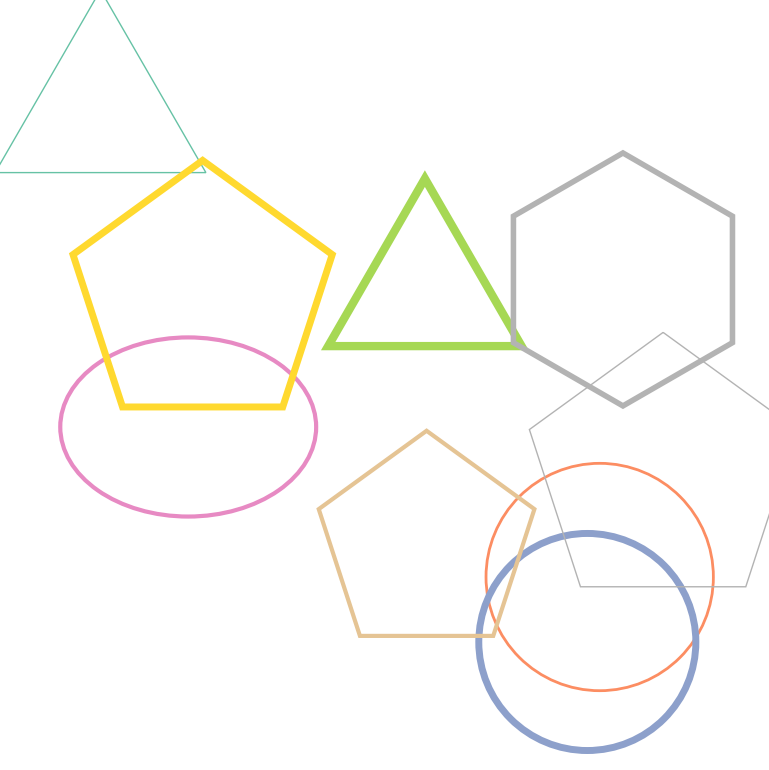[{"shape": "triangle", "thickness": 0.5, "radius": 0.79, "center": [0.131, 0.855]}, {"shape": "circle", "thickness": 1, "radius": 0.74, "center": [0.779, 0.251]}, {"shape": "circle", "thickness": 2.5, "radius": 0.7, "center": [0.763, 0.166]}, {"shape": "oval", "thickness": 1.5, "radius": 0.83, "center": [0.244, 0.445]}, {"shape": "triangle", "thickness": 3, "radius": 0.73, "center": [0.552, 0.623]}, {"shape": "pentagon", "thickness": 2.5, "radius": 0.88, "center": [0.263, 0.615]}, {"shape": "pentagon", "thickness": 1.5, "radius": 0.74, "center": [0.554, 0.293]}, {"shape": "hexagon", "thickness": 2, "radius": 0.82, "center": [0.809, 0.637]}, {"shape": "pentagon", "thickness": 0.5, "radius": 0.91, "center": [0.861, 0.386]}]